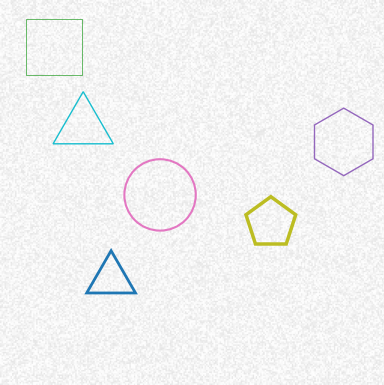[{"shape": "triangle", "thickness": 2, "radius": 0.37, "center": [0.289, 0.276]}, {"shape": "square", "thickness": 0.5, "radius": 0.36, "center": [0.14, 0.878]}, {"shape": "hexagon", "thickness": 1, "radius": 0.44, "center": [0.893, 0.631]}, {"shape": "circle", "thickness": 1.5, "radius": 0.46, "center": [0.416, 0.494]}, {"shape": "pentagon", "thickness": 2.5, "radius": 0.34, "center": [0.704, 0.421]}, {"shape": "triangle", "thickness": 1, "radius": 0.45, "center": [0.216, 0.672]}]